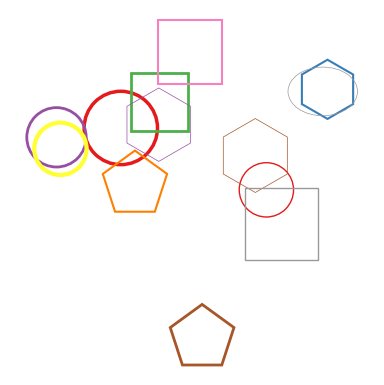[{"shape": "circle", "thickness": 2.5, "radius": 0.48, "center": [0.314, 0.668]}, {"shape": "circle", "thickness": 1, "radius": 0.35, "center": [0.692, 0.507]}, {"shape": "hexagon", "thickness": 1.5, "radius": 0.38, "center": [0.851, 0.768]}, {"shape": "square", "thickness": 2, "radius": 0.37, "center": [0.414, 0.735]}, {"shape": "circle", "thickness": 2, "radius": 0.39, "center": [0.147, 0.643]}, {"shape": "hexagon", "thickness": 0.5, "radius": 0.48, "center": [0.412, 0.676]}, {"shape": "pentagon", "thickness": 1.5, "radius": 0.44, "center": [0.35, 0.521]}, {"shape": "circle", "thickness": 3, "radius": 0.34, "center": [0.157, 0.613]}, {"shape": "pentagon", "thickness": 2, "radius": 0.43, "center": [0.525, 0.122]}, {"shape": "hexagon", "thickness": 0.5, "radius": 0.48, "center": [0.663, 0.596]}, {"shape": "square", "thickness": 1.5, "radius": 0.42, "center": [0.493, 0.865]}, {"shape": "oval", "thickness": 0.5, "radius": 0.45, "center": [0.838, 0.763]}, {"shape": "square", "thickness": 1, "radius": 0.47, "center": [0.732, 0.418]}]